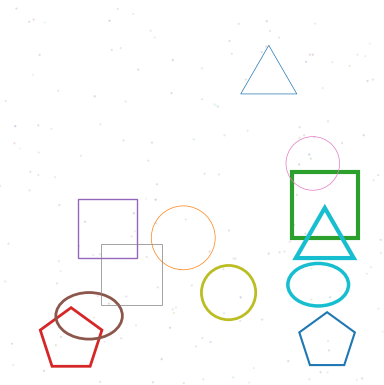[{"shape": "triangle", "thickness": 0.5, "radius": 0.42, "center": [0.698, 0.798]}, {"shape": "pentagon", "thickness": 1.5, "radius": 0.38, "center": [0.85, 0.113]}, {"shape": "circle", "thickness": 0.5, "radius": 0.41, "center": [0.476, 0.382]}, {"shape": "square", "thickness": 3, "radius": 0.43, "center": [0.845, 0.467]}, {"shape": "pentagon", "thickness": 2, "radius": 0.42, "center": [0.185, 0.117]}, {"shape": "square", "thickness": 1, "radius": 0.38, "center": [0.279, 0.407]}, {"shape": "oval", "thickness": 2, "radius": 0.43, "center": [0.231, 0.18]}, {"shape": "circle", "thickness": 0.5, "radius": 0.35, "center": [0.812, 0.575]}, {"shape": "square", "thickness": 0.5, "radius": 0.4, "center": [0.342, 0.288]}, {"shape": "circle", "thickness": 2, "radius": 0.35, "center": [0.594, 0.24]}, {"shape": "oval", "thickness": 2.5, "radius": 0.39, "center": [0.826, 0.26]}, {"shape": "triangle", "thickness": 3, "radius": 0.43, "center": [0.844, 0.373]}]